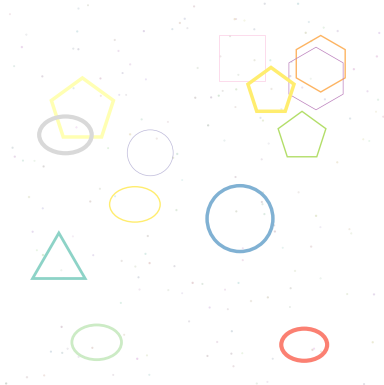[{"shape": "triangle", "thickness": 2, "radius": 0.39, "center": [0.153, 0.316]}, {"shape": "pentagon", "thickness": 2.5, "radius": 0.42, "center": [0.214, 0.713]}, {"shape": "circle", "thickness": 0.5, "radius": 0.3, "center": [0.39, 0.603]}, {"shape": "oval", "thickness": 3, "radius": 0.3, "center": [0.79, 0.105]}, {"shape": "circle", "thickness": 2.5, "radius": 0.43, "center": [0.623, 0.432]}, {"shape": "hexagon", "thickness": 1, "radius": 0.37, "center": [0.833, 0.834]}, {"shape": "pentagon", "thickness": 1, "radius": 0.33, "center": [0.784, 0.646]}, {"shape": "square", "thickness": 0.5, "radius": 0.3, "center": [0.628, 0.85]}, {"shape": "oval", "thickness": 3, "radius": 0.34, "center": [0.17, 0.65]}, {"shape": "hexagon", "thickness": 0.5, "radius": 0.41, "center": [0.821, 0.796]}, {"shape": "oval", "thickness": 2, "radius": 0.32, "center": [0.251, 0.111]}, {"shape": "pentagon", "thickness": 2.5, "radius": 0.31, "center": [0.704, 0.762]}, {"shape": "oval", "thickness": 1, "radius": 0.33, "center": [0.35, 0.469]}]